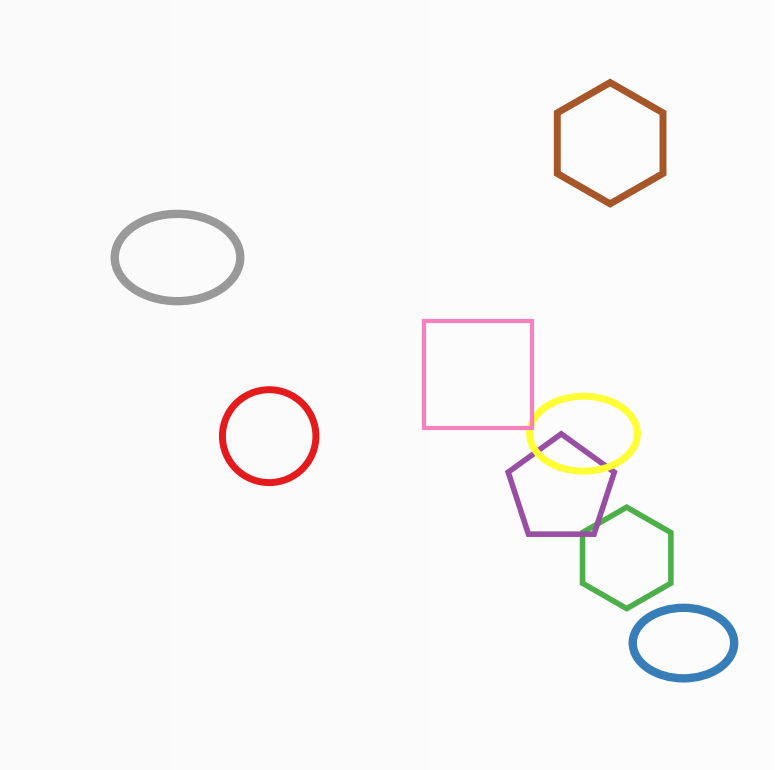[{"shape": "circle", "thickness": 2.5, "radius": 0.3, "center": [0.347, 0.434]}, {"shape": "oval", "thickness": 3, "radius": 0.33, "center": [0.882, 0.165]}, {"shape": "hexagon", "thickness": 2, "radius": 0.33, "center": [0.809, 0.275]}, {"shape": "pentagon", "thickness": 2, "radius": 0.36, "center": [0.724, 0.365]}, {"shape": "oval", "thickness": 2.5, "radius": 0.35, "center": [0.753, 0.437]}, {"shape": "hexagon", "thickness": 2.5, "radius": 0.39, "center": [0.787, 0.814]}, {"shape": "square", "thickness": 1.5, "radius": 0.35, "center": [0.617, 0.514]}, {"shape": "oval", "thickness": 3, "radius": 0.4, "center": [0.229, 0.666]}]